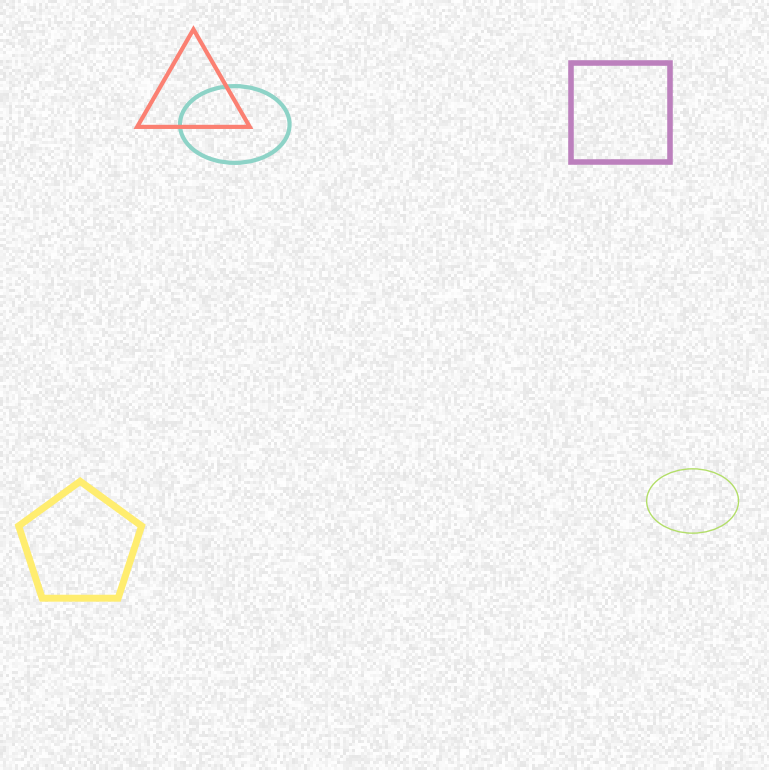[{"shape": "oval", "thickness": 1.5, "radius": 0.36, "center": [0.305, 0.838]}, {"shape": "triangle", "thickness": 1.5, "radius": 0.42, "center": [0.251, 0.877]}, {"shape": "oval", "thickness": 0.5, "radius": 0.3, "center": [0.899, 0.349]}, {"shape": "square", "thickness": 2, "radius": 0.32, "center": [0.806, 0.854]}, {"shape": "pentagon", "thickness": 2.5, "radius": 0.42, "center": [0.104, 0.291]}]